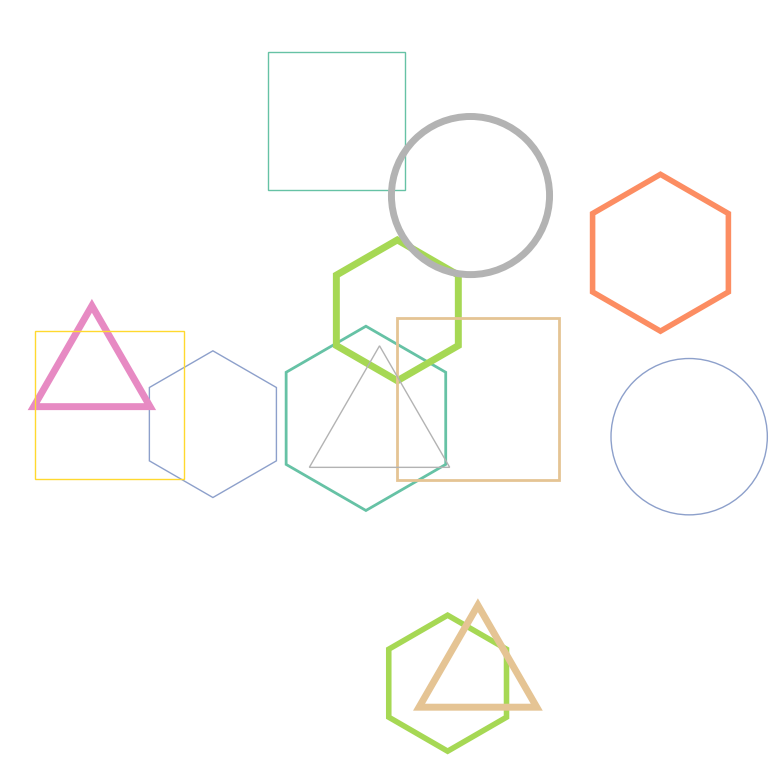[{"shape": "hexagon", "thickness": 1, "radius": 0.6, "center": [0.475, 0.457]}, {"shape": "square", "thickness": 0.5, "radius": 0.45, "center": [0.437, 0.843]}, {"shape": "hexagon", "thickness": 2, "radius": 0.51, "center": [0.858, 0.672]}, {"shape": "hexagon", "thickness": 0.5, "radius": 0.48, "center": [0.276, 0.449]}, {"shape": "circle", "thickness": 0.5, "radius": 0.51, "center": [0.895, 0.433]}, {"shape": "triangle", "thickness": 2.5, "radius": 0.44, "center": [0.119, 0.516]}, {"shape": "hexagon", "thickness": 2, "radius": 0.44, "center": [0.581, 0.113]}, {"shape": "hexagon", "thickness": 2.5, "radius": 0.46, "center": [0.516, 0.597]}, {"shape": "square", "thickness": 0.5, "radius": 0.48, "center": [0.142, 0.474]}, {"shape": "triangle", "thickness": 2.5, "radius": 0.44, "center": [0.621, 0.126]}, {"shape": "square", "thickness": 1, "radius": 0.53, "center": [0.621, 0.482]}, {"shape": "circle", "thickness": 2.5, "radius": 0.51, "center": [0.611, 0.746]}, {"shape": "triangle", "thickness": 0.5, "radius": 0.53, "center": [0.493, 0.446]}]